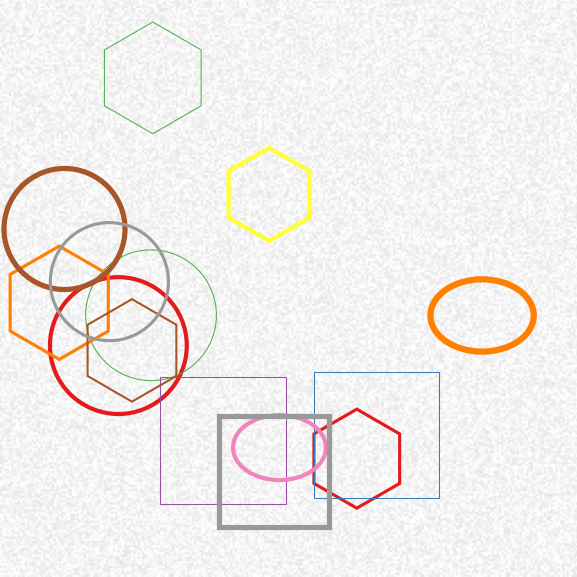[{"shape": "hexagon", "thickness": 1.5, "radius": 0.43, "center": [0.618, 0.205]}, {"shape": "circle", "thickness": 2, "radius": 0.59, "center": [0.205, 0.401]}, {"shape": "square", "thickness": 0.5, "radius": 0.54, "center": [0.651, 0.246]}, {"shape": "circle", "thickness": 0.5, "radius": 0.57, "center": [0.262, 0.453]}, {"shape": "hexagon", "thickness": 0.5, "radius": 0.48, "center": [0.265, 0.864]}, {"shape": "square", "thickness": 0.5, "radius": 0.55, "center": [0.386, 0.236]}, {"shape": "hexagon", "thickness": 1.5, "radius": 0.49, "center": [0.103, 0.475]}, {"shape": "oval", "thickness": 3, "radius": 0.45, "center": [0.835, 0.453]}, {"shape": "hexagon", "thickness": 2, "radius": 0.4, "center": [0.466, 0.662]}, {"shape": "circle", "thickness": 2.5, "radius": 0.52, "center": [0.112, 0.603]}, {"shape": "hexagon", "thickness": 1, "radius": 0.44, "center": [0.229, 0.392]}, {"shape": "oval", "thickness": 2, "radius": 0.4, "center": [0.484, 0.224]}, {"shape": "circle", "thickness": 1.5, "radius": 0.51, "center": [0.189, 0.511]}, {"shape": "square", "thickness": 2.5, "radius": 0.48, "center": [0.475, 0.183]}]